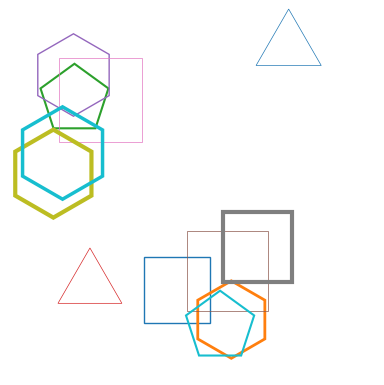[{"shape": "square", "thickness": 1, "radius": 0.43, "center": [0.459, 0.247]}, {"shape": "triangle", "thickness": 0.5, "radius": 0.49, "center": [0.75, 0.879]}, {"shape": "hexagon", "thickness": 2, "radius": 0.5, "center": [0.601, 0.17]}, {"shape": "pentagon", "thickness": 1.5, "radius": 0.46, "center": [0.193, 0.742]}, {"shape": "triangle", "thickness": 0.5, "radius": 0.48, "center": [0.234, 0.26]}, {"shape": "hexagon", "thickness": 1, "radius": 0.54, "center": [0.191, 0.805]}, {"shape": "square", "thickness": 0.5, "radius": 0.52, "center": [0.591, 0.296]}, {"shape": "square", "thickness": 0.5, "radius": 0.54, "center": [0.261, 0.74]}, {"shape": "square", "thickness": 3, "radius": 0.45, "center": [0.669, 0.359]}, {"shape": "hexagon", "thickness": 3, "radius": 0.57, "center": [0.139, 0.549]}, {"shape": "pentagon", "thickness": 1.5, "radius": 0.47, "center": [0.572, 0.152]}, {"shape": "hexagon", "thickness": 2.5, "radius": 0.6, "center": [0.162, 0.603]}]